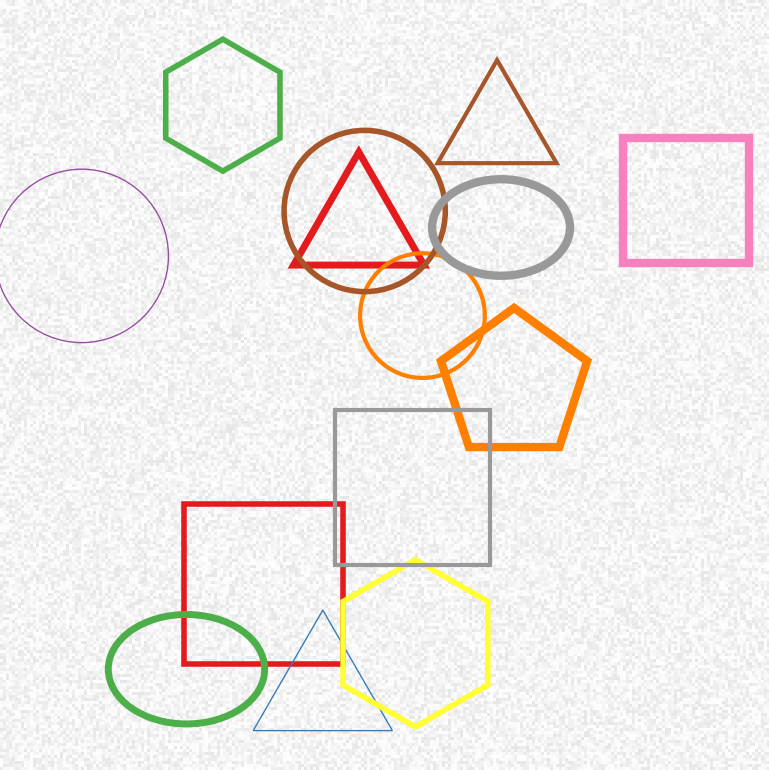[{"shape": "triangle", "thickness": 2.5, "radius": 0.49, "center": [0.466, 0.705]}, {"shape": "square", "thickness": 2, "radius": 0.52, "center": [0.342, 0.242]}, {"shape": "triangle", "thickness": 0.5, "radius": 0.52, "center": [0.419, 0.103]}, {"shape": "hexagon", "thickness": 2, "radius": 0.43, "center": [0.289, 0.863]}, {"shape": "oval", "thickness": 2.5, "radius": 0.51, "center": [0.242, 0.131]}, {"shape": "circle", "thickness": 0.5, "radius": 0.56, "center": [0.106, 0.668]}, {"shape": "circle", "thickness": 1.5, "radius": 0.4, "center": [0.549, 0.59]}, {"shape": "pentagon", "thickness": 3, "radius": 0.5, "center": [0.668, 0.5]}, {"shape": "hexagon", "thickness": 2, "radius": 0.54, "center": [0.54, 0.165]}, {"shape": "triangle", "thickness": 1.5, "radius": 0.45, "center": [0.646, 0.833]}, {"shape": "circle", "thickness": 2, "radius": 0.52, "center": [0.474, 0.726]}, {"shape": "square", "thickness": 3, "radius": 0.41, "center": [0.891, 0.74]}, {"shape": "oval", "thickness": 3, "radius": 0.45, "center": [0.651, 0.705]}, {"shape": "square", "thickness": 1.5, "radius": 0.51, "center": [0.535, 0.367]}]